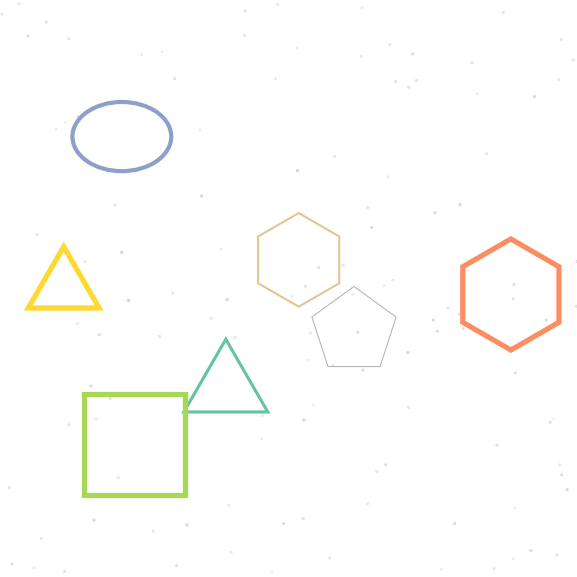[{"shape": "triangle", "thickness": 1.5, "radius": 0.42, "center": [0.391, 0.328]}, {"shape": "hexagon", "thickness": 2.5, "radius": 0.48, "center": [0.885, 0.489]}, {"shape": "oval", "thickness": 2, "radius": 0.43, "center": [0.211, 0.763]}, {"shape": "square", "thickness": 2.5, "radius": 0.44, "center": [0.233, 0.23]}, {"shape": "triangle", "thickness": 2.5, "radius": 0.35, "center": [0.11, 0.501]}, {"shape": "hexagon", "thickness": 1, "radius": 0.41, "center": [0.517, 0.549]}, {"shape": "pentagon", "thickness": 0.5, "radius": 0.38, "center": [0.613, 0.426]}]